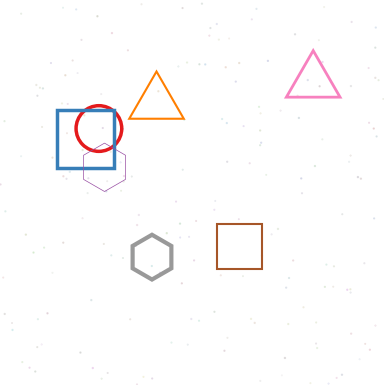[{"shape": "circle", "thickness": 2.5, "radius": 0.3, "center": [0.257, 0.666]}, {"shape": "square", "thickness": 2.5, "radius": 0.37, "center": [0.222, 0.639]}, {"shape": "hexagon", "thickness": 0.5, "radius": 0.31, "center": [0.272, 0.565]}, {"shape": "triangle", "thickness": 1.5, "radius": 0.41, "center": [0.407, 0.733]}, {"shape": "square", "thickness": 1.5, "radius": 0.29, "center": [0.622, 0.36]}, {"shape": "triangle", "thickness": 2, "radius": 0.4, "center": [0.814, 0.788]}, {"shape": "hexagon", "thickness": 3, "radius": 0.29, "center": [0.395, 0.332]}]